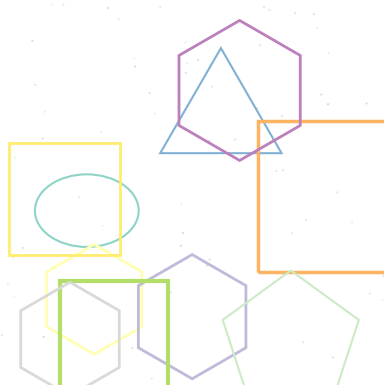[{"shape": "oval", "thickness": 1.5, "radius": 0.67, "center": [0.225, 0.453]}, {"shape": "hexagon", "thickness": 2, "radius": 0.71, "center": [0.245, 0.222]}, {"shape": "hexagon", "thickness": 2, "radius": 0.81, "center": [0.499, 0.177]}, {"shape": "triangle", "thickness": 1.5, "radius": 0.91, "center": [0.574, 0.693]}, {"shape": "square", "thickness": 2.5, "radius": 0.98, "center": [0.866, 0.489]}, {"shape": "square", "thickness": 3, "radius": 0.7, "center": [0.296, 0.129]}, {"shape": "hexagon", "thickness": 2, "radius": 0.74, "center": [0.182, 0.119]}, {"shape": "hexagon", "thickness": 2, "radius": 0.91, "center": [0.622, 0.765]}, {"shape": "pentagon", "thickness": 1.5, "radius": 0.93, "center": [0.755, 0.112]}, {"shape": "square", "thickness": 2, "radius": 0.72, "center": [0.168, 0.483]}]